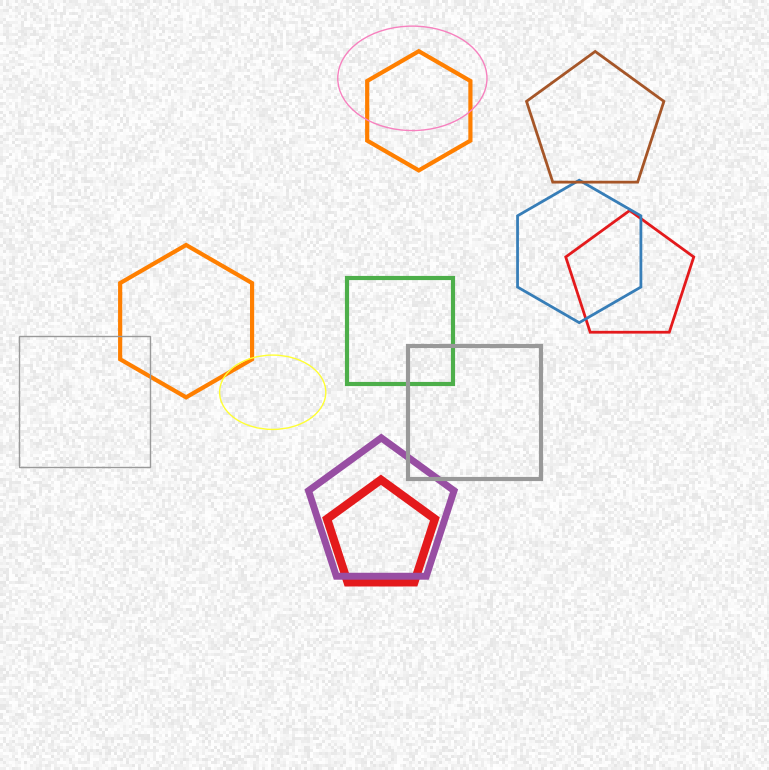[{"shape": "pentagon", "thickness": 1, "radius": 0.44, "center": [0.818, 0.639]}, {"shape": "pentagon", "thickness": 3, "radius": 0.37, "center": [0.495, 0.303]}, {"shape": "hexagon", "thickness": 1, "radius": 0.46, "center": [0.752, 0.673]}, {"shape": "square", "thickness": 1.5, "radius": 0.34, "center": [0.52, 0.57]}, {"shape": "pentagon", "thickness": 2.5, "radius": 0.5, "center": [0.495, 0.332]}, {"shape": "hexagon", "thickness": 1.5, "radius": 0.39, "center": [0.544, 0.856]}, {"shape": "hexagon", "thickness": 1.5, "radius": 0.49, "center": [0.242, 0.583]}, {"shape": "oval", "thickness": 0.5, "radius": 0.34, "center": [0.354, 0.491]}, {"shape": "pentagon", "thickness": 1, "radius": 0.47, "center": [0.773, 0.839]}, {"shape": "oval", "thickness": 0.5, "radius": 0.48, "center": [0.536, 0.898]}, {"shape": "square", "thickness": 1.5, "radius": 0.43, "center": [0.617, 0.464]}, {"shape": "square", "thickness": 0.5, "radius": 0.43, "center": [0.11, 0.478]}]